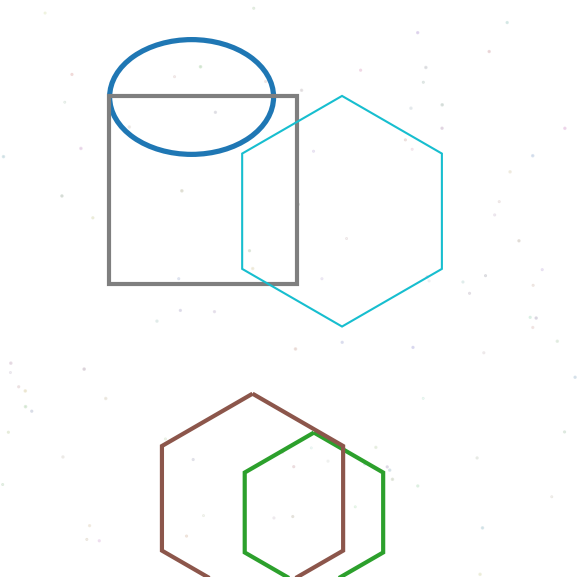[{"shape": "oval", "thickness": 2.5, "radius": 0.71, "center": [0.332, 0.831]}, {"shape": "hexagon", "thickness": 2, "radius": 0.69, "center": [0.544, 0.112]}, {"shape": "hexagon", "thickness": 2, "radius": 0.91, "center": [0.437, 0.136]}, {"shape": "square", "thickness": 2, "radius": 0.81, "center": [0.351, 0.671]}, {"shape": "hexagon", "thickness": 1, "radius": 1.0, "center": [0.592, 0.633]}]